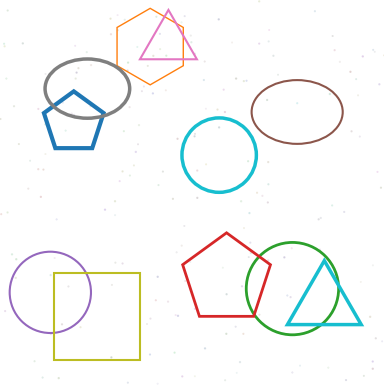[{"shape": "pentagon", "thickness": 3, "radius": 0.41, "center": [0.192, 0.681]}, {"shape": "hexagon", "thickness": 1, "radius": 0.5, "center": [0.39, 0.879]}, {"shape": "circle", "thickness": 2, "radius": 0.6, "center": [0.76, 0.25]}, {"shape": "pentagon", "thickness": 2, "radius": 0.6, "center": [0.588, 0.275]}, {"shape": "circle", "thickness": 1.5, "radius": 0.53, "center": [0.131, 0.241]}, {"shape": "oval", "thickness": 1.5, "radius": 0.59, "center": [0.772, 0.709]}, {"shape": "triangle", "thickness": 1.5, "radius": 0.43, "center": [0.437, 0.889]}, {"shape": "oval", "thickness": 2.5, "radius": 0.55, "center": [0.227, 0.77]}, {"shape": "square", "thickness": 1.5, "radius": 0.56, "center": [0.253, 0.178]}, {"shape": "circle", "thickness": 2.5, "radius": 0.48, "center": [0.569, 0.597]}, {"shape": "triangle", "thickness": 2.5, "radius": 0.55, "center": [0.842, 0.212]}]